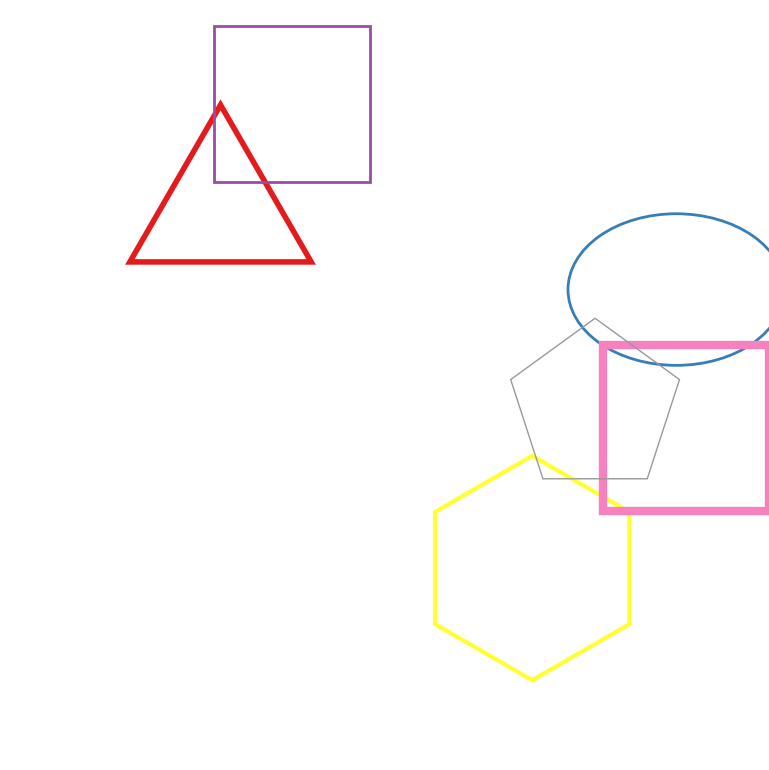[{"shape": "triangle", "thickness": 2, "radius": 0.68, "center": [0.286, 0.728]}, {"shape": "oval", "thickness": 1, "radius": 0.7, "center": [0.878, 0.624]}, {"shape": "square", "thickness": 1, "radius": 0.51, "center": [0.379, 0.865]}, {"shape": "hexagon", "thickness": 1.5, "radius": 0.73, "center": [0.691, 0.262]}, {"shape": "square", "thickness": 3, "radius": 0.54, "center": [0.891, 0.445]}, {"shape": "pentagon", "thickness": 0.5, "radius": 0.58, "center": [0.773, 0.471]}]